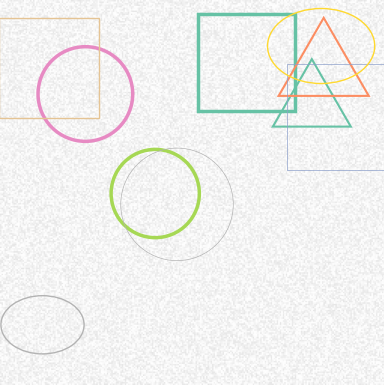[{"shape": "square", "thickness": 2.5, "radius": 0.63, "center": [0.64, 0.837]}, {"shape": "triangle", "thickness": 1.5, "radius": 0.58, "center": [0.81, 0.73]}, {"shape": "triangle", "thickness": 1.5, "radius": 0.68, "center": [0.841, 0.819]}, {"shape": "square", "thickness": 0.5, "radius": 0.69, "center": [0.883, 0.696]}, {"shape": "circle", "thickness": 2.5, "radius": 0.61, "center": [0.222, 0.756]}, {"shape": "circle", "thickness": 2.5, "radius": 0.57, "center": [0.403, 0.497]}, {"shape": "oval", "thickness": 1, "radius": 0.7, "center": [0.834, 0.88]}, {"shape": "square", "thickness": 1, "radius": 0.65, "center": [0.128, 0.824]}, {"shape": "oval", "thickness": 1, "radius": 0.54, "center": [0.11, 0.156]}, {"shape": "circle", "thickness": 0.5, "radius": 0.73, "center": [0.46, 0.469]}]